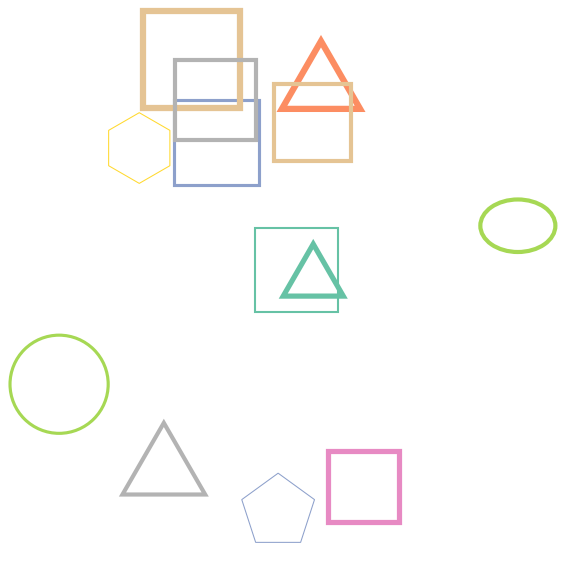[{"shape": "triangle", "thickness": 2.5, "radius": 0.3, "center": [0.542, 0.516]}, {"shape": "square", "thickness": 1, "radius": 0.36, "center": [0.513, 0.532]}, {"shape": "triangle", "thickness": 3, "radius": 0.39, "center": [0.556, 0.85]}, {"shape": "square", "thickness": 1.5, "radius": 0.37, "center": [0.375, 0.753]}, {"shape": "pentagon", "thickness": 0.5, "radius": 0.33, "center": [0.482, 0.114]}, {"shape": "square", "thickness": 2.5, "radius": 0.31, "center": [0.629, 0.157]}, {"shape": "oval", "thickness": 2, "radius": 0.32, "center": [0.897, 0.608]}, {"shape": "circle", "thickness": 1.5, "radius": 0.43, "center": [0.102, 0.334]}, {"shape": "hexagon", "thickness": 0.5, "radius": 0.31, "center": [0.241, 0.743]}, {"shape": "square", "thickness": 3, "radius": 0.42, "center": [0.331, 0.896]}, {"shape": "square", "thickness": 2, "radius": 0.33, "center": [0.541, 0.787]}, {"shape": "square", "thickness": 2, "radius": 0.35, "center": [0.373, 0.826]}, {"shape": "triangle", "thickness": 2, "radius": 0.41, "center": [0.284, 0.184]}]